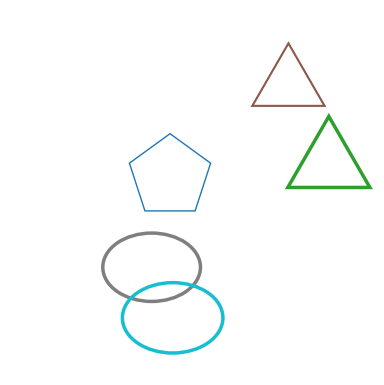[{"shape": "pentagon", "thickness": 1, "radius": 0.55, "center": [0.442, 0.542]}, {"shape": "triangle", "thickness": 2.5, "radius": 0.62, "center": [0.854, 0.575]}, {"shape": "triangle", "thickness": 1.5, "radius": 0.54, "center": [0.749, 0.779]}, {"shape": "oval", "thickness": 2.5, "radius": 0.63, "center": [0.394, 0.306]}, {"shape": "oval", "thickness": 2.5, "radius": 0.65, "center": [0.448, 0.174]}]